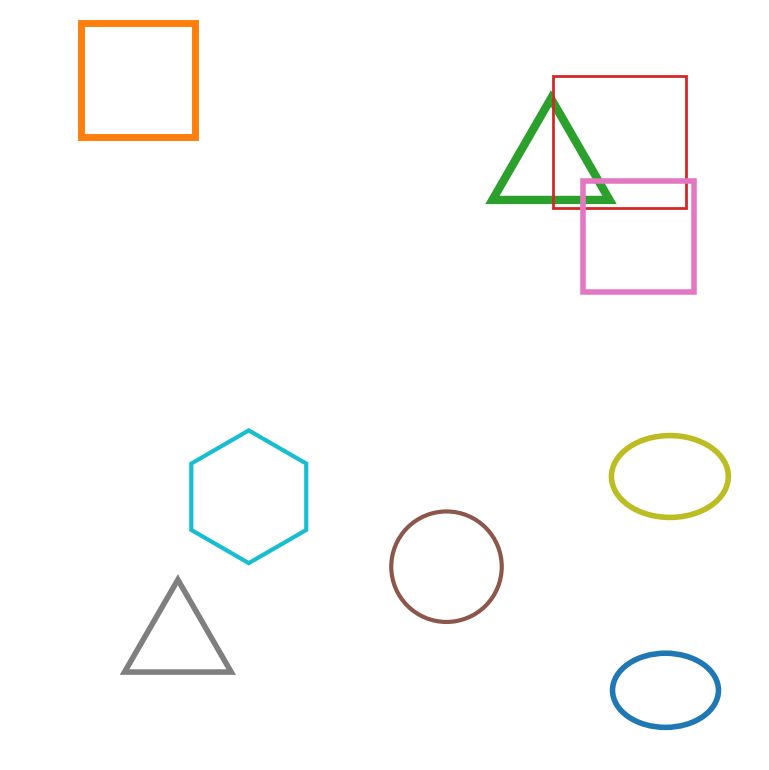[{"shape": "oval", "thickness": 2, "radius": 0.34, "center": [0.864, 0.104]}, {"shape": "square", "thickness": 2.5, "radius": 0.37, "center": [0.179, 0.896]}, {"shape": "triangle", "thickness": 3, "radius": 0.44, "center": [0.716, 0.784]}, {"shape": "square", "thickness": 1, "radius": 0.43, "center": [0.804, 0.816]}, {"shape": "circle", "thickness": 1.5, "radius": 0.36, "center": [0.58, 0.264]}, {"shape": "square", "thickness": 2, "radius": 0.36, "center": [0.829, 0.693]}, {"shape": "triangle", "thickness": 2, "radius": 0.4, "center": [0.231, 0.167]}, {"shape": "oval", "thickness": 2, "radius": 0.38, "center": [0.87, 0.381]}, {"shape": "hexagon", "thickness": 1.5, "radius": 0.43, "center": [0.323, 0.355]}]